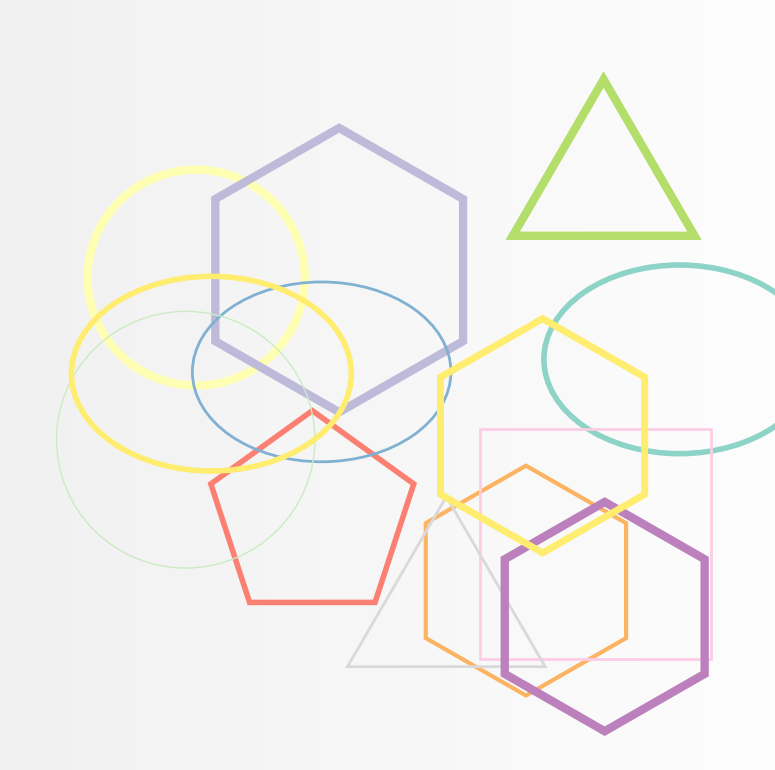[{"shape": "oval", "thickness": 2, "radius": 0.87, "center": [0.877, 0.533]}, {"shape": "circle", "thickness": 3, "radius": 0.7, "center": [0.253, 0.639]}, {"shape": "hexagon", "thickness": 3, "radius": 0.92, "center": [0.438, 0.649]}, {"shape": "pentagon", "thickness": 2, "radius": 0.69, "center": [0.403, 0.329]}, {"shape": "oval", "thickness": 1, "radius": 0.83, "center": [0.415, 0.517]}, {"shape": "hexagon", "thickness": 1.5, "radius": 0.75, "center": [0.679, 0.246]}, {"shape": "triangle", "thickness": 3, "radius": 0.68, "center": [0.779, 0.761]}, {"shape": "square", "thickness": 1, "radius": 0.75, "center": [0.769, 0.294]}, {"shape": "triangle", "thickness": 1, "radius": 0.74, "center": [0.576, 0.208]}, {"shape": "hexagon", "thickness": 3, "radius": 0.74, "center": [0.78, 0.199]}, {"shape": "circle", "thickness": 0.5, "radius": 0.83, "center": [0.24, 0.429]}, {"shape": "oval", "thickness": 2, "radius": 0.9, "center": [0.273, 0.515]}, {"shape": "hexagon", "thickness": 2.5, "radius": 0.76, "center": [0.7, 0.434]}]